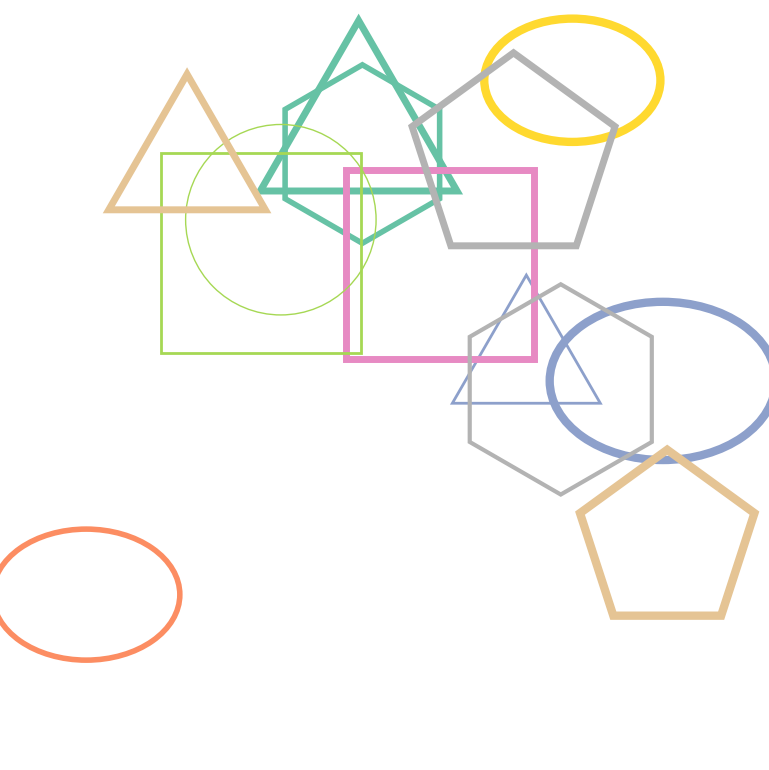[{"shape": "triangle", "thickness": 2.5, "radius": 0.74, "center": [0.466, 0.826]}, {"shape": "hexagon", "thickness": 2, "radius": 0.58, "center": [0.471, 0.8]}, {"shape": "oval", "thickness": 2, "radius": 0.61, "center": [0.112, 0.228]}, {"shape": "triangle", "thickness": 1, "radius": 0.55, "center": [0.684, 0.532]}, {"shape": "oval", "thickness": 3, "radius": 0.73, "center": [0.861, 0.505]}, {"shape": "square", "thickness": 2.5, "radius": 0.61, "center": [0.571, 0.656]}, {"shape": "circle", "thickness": 0.5, "radius": 0.62, "center": [0.365, 0.715]}, {"shape": "square", "thickness": 1, "radius": 0.65, "center": [0.339, 0.671]}, {"shape": "oval", "thickness": 3, "radius": 0.57, "center": [0.743, 0.896]}, {"shape": "triangle", "thickness": 2.5, "radius": 0.59, "center": [0.243, 0.786]}, {"shape": "pentagon", "thickness": 3, "radius": 0.6, "center": [0.867, 0.297]}, {"shape": "pentagon", "thickness": 2.5, "radius": 0.69, "center": [0.667, 0.793]}, {"shape": "hexagon", "thickness": 1.5, "radius": 0.68, "center": [0.728, 0.494]}]